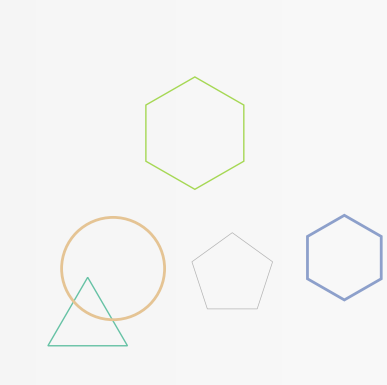[{"shape": "triangle", "thickness": 1, "radius": 0.59, "center": [0.226, 0.161]}, {"shape": "hexagon", "thickness": 2, "radius": 0.55, "center": [0.889, 0.331]}, {"shape": "hexagon", "thickness": 1, "radius": 0.73, "center": [0.503, 0.654]}, {"shape": "circle", "thickness": 2, "radius": 0.66, "center": [0.292, 0.302]}, {"shape": "pentagon", "thickness": 0.5, "radius": 0.55, "center": [0.599, 0.286]}]